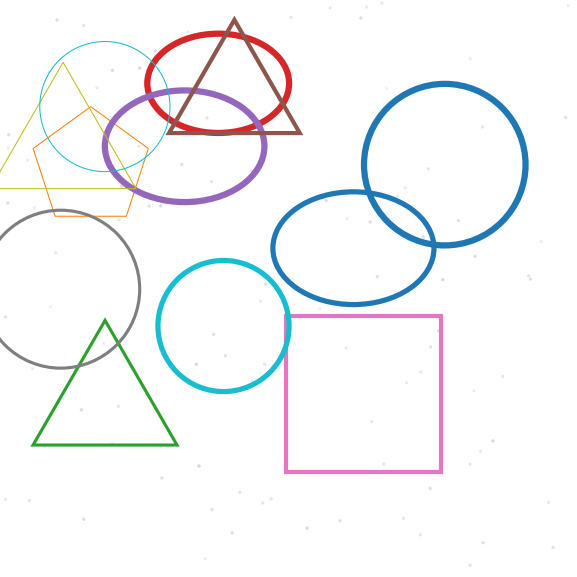[{"shape": "circle", "thickness": 3, "radius": 0.7, "center": [0.77, 0.714]}, {"shape": "oval", "thickness": 2.5, "radius": 0.7, "center": [0.612, 0.569]}, {"shape": "pentagon", "thickness": 0.5, "radius": 0.52, "center": [0.157, 0.71]}, {"shape": "triangle", "thickness": 1.5, "radius": 0.72, "center": [0.182, 0.3]}, {"shape": "oval", "thickness": 3, "radius": 0.61, "center": [0.378, 0.855]}, {"shape": "oval", "thickness": 3, "radius": 0.69, "center": [0.32, 0.746]}, {"shape": "triangle", "thickness": 2, "radius": 0.65, "center": [0.406, 0.834]}, {"shape": "square", "thickness": 2, "radius": 0.67, "center": [0.629, 0.317]}, {"shape": "circle", "thickness": 1.5, "radius": 0.68, "center": [0.105, 0.498]}, {"shape": "triangle", "thickness": 0.5, "radius": 0.73, "center": [0.109, 0.745]}, {"shape": "circle", "thickness": 2.5, "radius": 0.57, "center": [0.387, 0.435]}, {"shape": "circle", "thickness": 0.5, "radius": 0.56, "center": [0.182, 0.815]}]